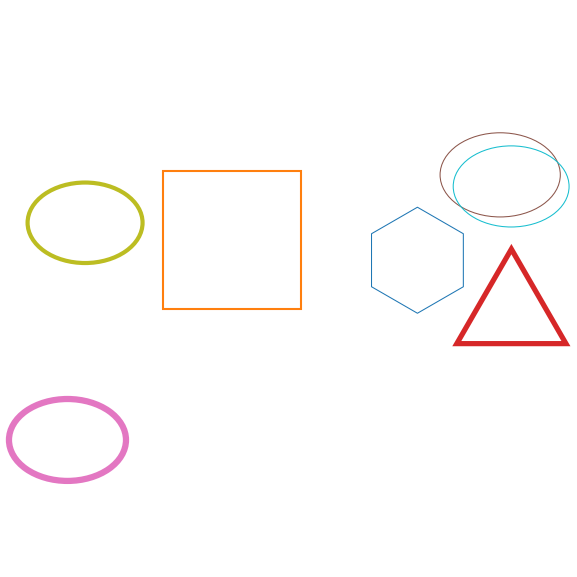[{"shape": "hexagon", "thickness": 0.5, "radius": 0.46, "center": [0.723, 0.549]}, {"shape": "square", "thickness": 1, "radius": 0.6, "center": [0.401, 0.583]}, {"shape": "triangle", "thickness": 2.5, "radius": 0.55, "center": [0.886, 0.459]}, {"shape": "oval", "thickness": 0.5, "radius": 0.52, "center": [0.866, 0.696]}, {"shape": "oval", "thickness": 3, "radius": 0.51, "center": [0.117, 0.237]}, {"shape": "oval", "thickness": 2, "radius": 0.5, "center": [0.147, 0.613]}, {"shape": "oval", "thickness": 0.5, "radius": 0.5, "center": [0.885, 0.676]}]